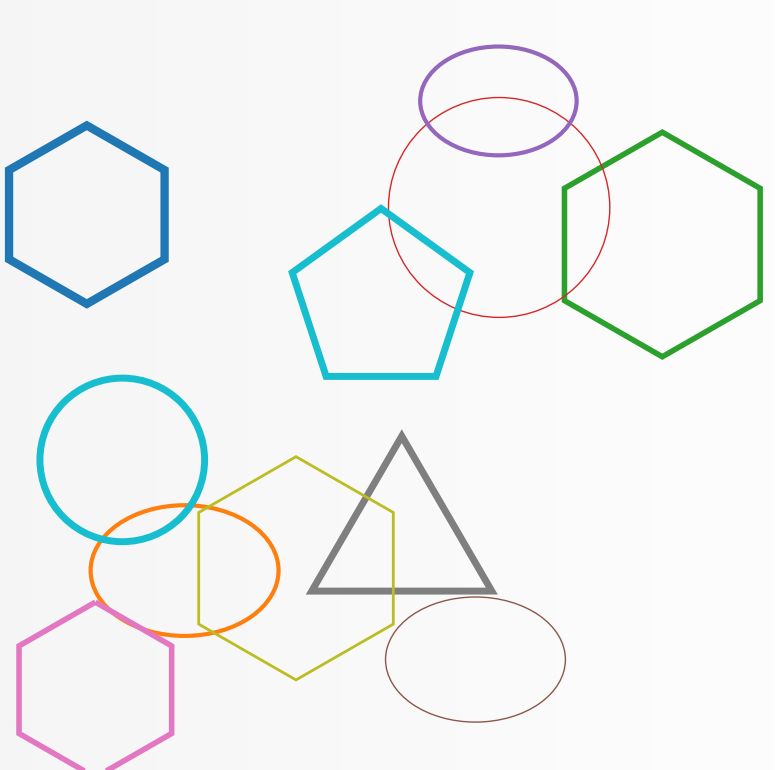[{"shape": "hexagon", "thickness": 3, "radius": 0.58, "center": [0.112, 0.721]}, {"shape": "oval", "thickness": 1.5, "radius": 0.61, "center": [0.238, 0.259]}, {"shape": "hexagon", "thickness": 2, "radius": 0.73, "center": [0.855, 0.682]}, {"shape": "circle", "thickness": 0.5, "radius": 0.71, "center": [0.644, 0.731]}, {"shape": "oval", "thickness": 1.5, "radius": 0.5, "center": [0.643, 0.869]}, {"shape": "oval", "thickness": 0.5, "radius": 0.58, "center": [0.614, 0.143]}, {"shape": "hexagon", "thickness": 2, "radius": 0.57, "center": [0.123, 0.104]}, {"shape": "triangle", "thickness": 2.5, "radius": 0.67, "center": [0.518, 0.299]}, {"shape": "hexagon", "thickness": 1, "radius": 0.72, "center": [0.382, 0.262]}, {"shape": "circle", "thickness": 2.5, "radius": 0.53, "center": [0.158, 0.403]}, {"shape": "pentagon", "thickness": 2.5, "radius": 0.6, "center": [0.492, 0.609]}]